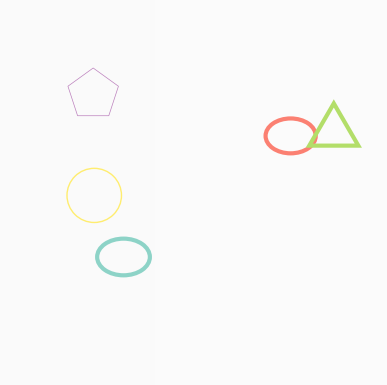[{"shape": "oval", "thickness": 3, "radius": 0.34, "center": [0.319, 0.333]}, {"shape": "oval", "thickness": 3, "radius": 0.32, "center": [0.75, 0.647]}, {"shape": "triangle", "thickness": 3, "radius": 0.37, "center": [0.861, 0.658]}, {"shape": "pentagon", "thickness": 0.5, "radius": 0.34, "center": [0.24, 0.755]}, {"shape": "circle", "thickness": 1, "radius": 0.35, "center": [0.243, 0.492]}]